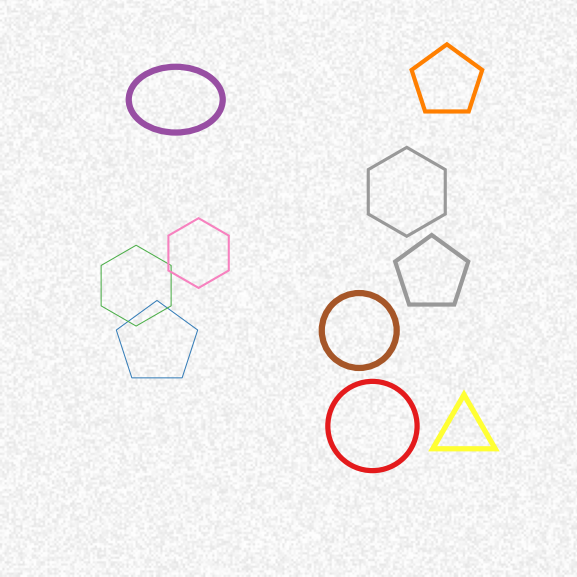[{"shape": "circle", "thickness": 2.5, "radius": 0.39, "center": [0.645, 0.261]}, {"shape": "pentagon", "thickness": 0.5, "radius": 0.37, "center": [0.272, 0.405]}, {"shape": "hexagon", "thickness": 0.5, "radius": 0.35, "center": [0.236, 0.505]}, {"shape": "oval", "thickness": 3, "radius": 0.41, "center": [0.304, 0.827]}, {"shape": "pentagon", "thickness": 2, "radius": 0.32, "center": [0.774, 0.858]}, {"shape": "triangle", "thickness": 2.5, "radius": 0.31, "center": [0.803, 0.253]}, {"shape": "circle", "thickness": 3, "radius": 0.32, "center": [0.622, 0.427]}, {"shape": "hexagon", "thickness": 1, "radius": 0.3, "center": [0.344, 0.561]}, {"shape": "pentagon", "thickness": 2, "radius": 0.33, "center": [0.748, 0.526]}, {"shape": "hexagon", "thickness": 1.5, "radius": 0.38, "center": [0.704, 0.667]}]